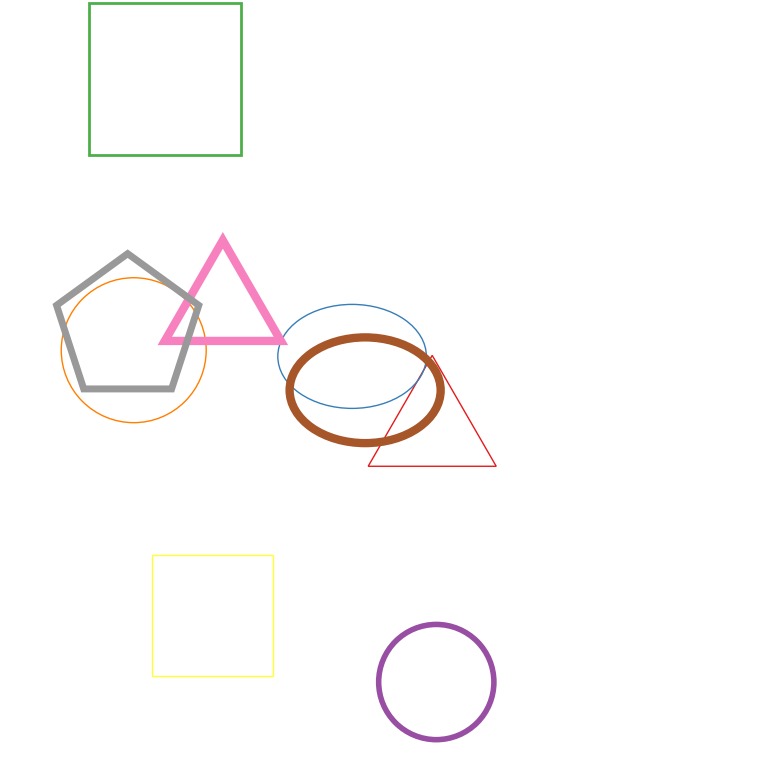[{"shape": "triangle", "thickness": 0.5, "radius": 0.48, "center": [0.561, 0.442]}, {"shape": "oval", "thickness": 0.5, "radius": 0.48, "center": [0.457, 0.537]}, {"shape": "square", "thickness": 1, "radius": 0.49, "center": [0.215, 0.897]}, {"shape": "circle", "thickness": 2, "radius": 0.37, "center": [0.567, 0.114]}, {"shape": "circle", "thickness": 0.5, "radius": 0.47, "center": [0.174, 0.545]}, {"shape": "square", "thickness": 0.5, "radius": 0.39, "center": [0.276, 0.201]}, {"shape": "oval", "thickness": 3, "radius": 0.49, "center": [0.474, 0.493]}, {"shape": "triangle", "thickness": 3, "radius": 0.44, "center": [0.289, 0.601]}, {"shape": "pentagon", "thickness": 2.5, "radius": 0.49, "center": [0.166, 0.573]}]